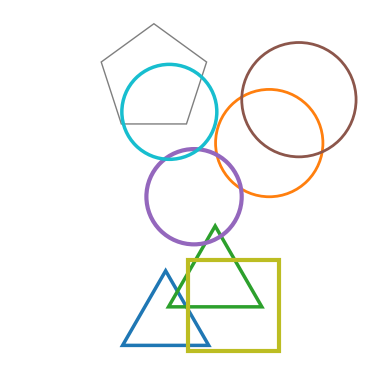[{"shape": "triangle", "thickness": 2.5, "radius": 0.65, "center": [0.43, 0.167]}, {"shape": "circle", "thickness": 2, "radius": 0.7, "center": [0.699, 0.628]}, {"shape": "triangle", "thickness": 2.5, "radius": 0.7, "center": [0.559, 0.273]}, {"shape": "circle", "thickness": 3, "radius": 0.62, "center": [0.504, 0.489]}, {"shape": "circle", "thickness": 2, "radius": 0.74, "center": [0.776, 0.741]}, {"shape": "pentagon", "thickness": 1, "radius": 0.72, "center": [0.4, 0.794]}, {"shape": "square", "thickness": 3, "radius": 0.59, "center": [0.607, 0.207]}, {"shape": "circle", "thickness": 2.5, "radius": 0.62, "center": [0.44, 0.709]}]